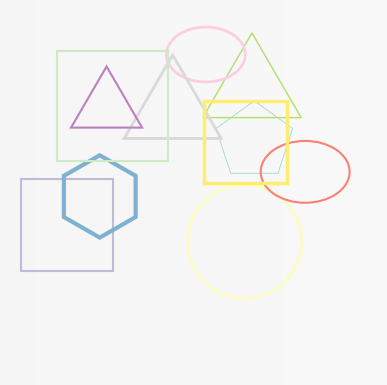[{"shape": "pentagon", "thickness": 0.5, "radius": 0.52, "center": [0.656, 0.634]}, {"shape": "circle", "thickness": 1.5, "radius": 0.74, "center": [0.631, 0.372]}, {"shape": "square", "thickness": 1.5, "radius": 0.59, "center": [0.172, 0.416]}, {"shape": "oval", "thickness": 1.5, "radius": 0.57, "center": [0.788, 0.554]}, {"shape": "hexagon", "thickness": 3, "radius": 0.53, "center": [0.257, 0.49]}, {"shape": "triangle", "thickness": 1, "radius": 0.73, "center": [0.65, 0.768]}, {"shape": "oval", "thickness": 2, "radius": 0.51, "center": [0.531, 0.858]}, {"shape": "triangle", "thickness": 2, "radius": 0.72, "center": [0.446, 0.713]}, {"shape": "triangle", "thickness": 1.5, "radius": 0.53, "center": [0.275, 0.721]}, {"shape": "square", "thickness": 1.5, "radius": 0.71, "center": [0.29, 0.725]}, {"shape": "square", "thickness": 2.5, "radius": 0.53, "center": [0.634, 0.632]}]